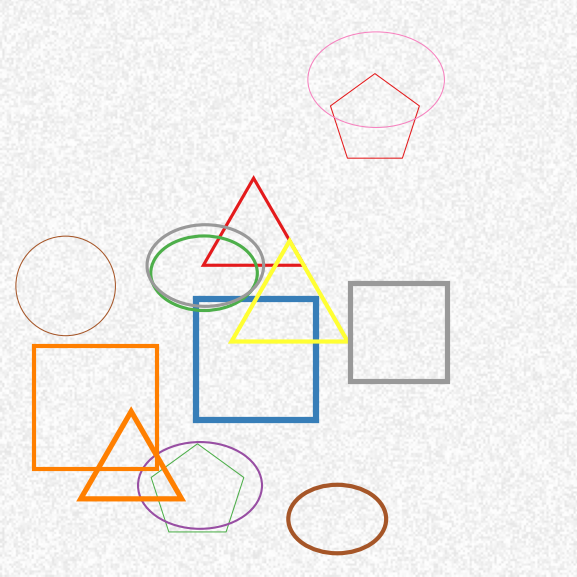[{"shape": "triangle", "thickness": 1.5, "radius": 0.5, "center": [0.439, 0.59]}, {"shape": "pentagon", "thickness": 0.5, "radius": 0.4, "center": [0.649, 0.791]}, {"shape": "square", "thickness": 3, "radius": 0.52, "center": [0.443, 0.376]}, {"shape": "oval", "thickness": 1.5, "radius": 0.46, "center": [0.353, 0.526]}, {"shape": "pentagon", "thickness": 0.5, "radius": 0.42, "center": [0.342, 0.146]}, {"shape": "oval", "thickness": 1, "radius": 0.54, "center": [0.346, 0.159]}, {"shape": "triangle", "thickness": 2.5, "radius": 0.5, "center": [0.227, 0.186]}, {"shape": "square", "thickness": 2, "radius": 0.53, "center": [0.165, 0.293]}, {"shape": "triangle", "thickness": 2, "radius": 0.58, "center": [0.501, 0.466]}, {"shape": "circle", "thickness": 0.5, "radius": 0.43, "center": [0.114, 0.504]}, {"shape": "oval", "thickness": 2, "radius": 0.42, "center": [0.584, 0.1]}, {"shape": "oval", "thickness": 0.5, "radius": 0.59, "center": [0.651, 0.861]}, {"shape": "oval", "thickness": 1.5, "radius": 0.5, "center": [0.356, 0.539]}, {"shape": "square", "thickness": 2.5, "radius": 0.42, "center": [0.69, 0.425]}]